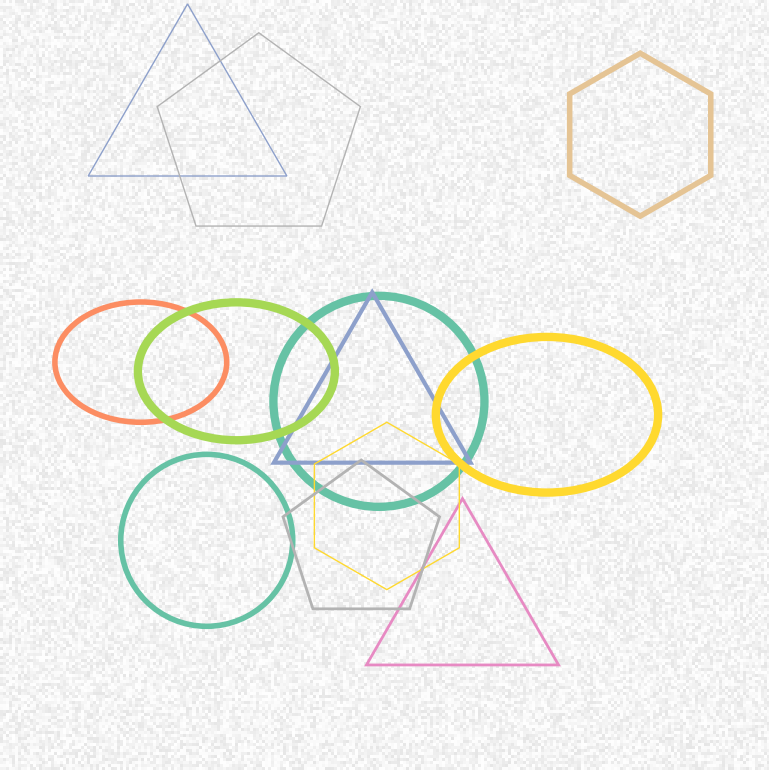[{"shape": "circle", "thickness": 2, "radius": 0.56, "center": [0.269, 0.298]}, {"shape": "circle", "thickness": 3, "radius": 0.69, "center": [0.492, 0.479]}, {"shape": "oval", "thickness": 2, "radius": 0.56, "center": [0.183, 0.53]}, {"shape": "triangle", "thickness": 1.5, "radius": 0.74, "center": [0.483, 0.473]}, {"shape": "triangle", "thickness": 0.5, "radius": 0.74, "center": [0.244, 0.846]}, {"shape": "triangle", "thickness": 1, "radius": 0.72, "center": [0.601, 0.208]}, {"shape": "oval", "thickness": 3, "radius": 0.64, "center": [0.307, 0.518]}, {"shape": "hexagon", "thickness": 0.5, "radius": 0.54, "center": [0.502, 0.343]}, {"shape": "oval", "thickness": 3, "radius": 0.72, "center": [0.71, 0.461]}, {"shape": "hexagon", "thickness": 2, "radius": 0.53, "center": [0.831, 0.825]}, {"shape": "pentagon", "thickness": 0.5, "radius": 0.69, "center": [0.336, 0.819]}, {"shape": "pentagon", "thickness": 1, "radius": 0.53, "center": [0.469, 0.296]}]